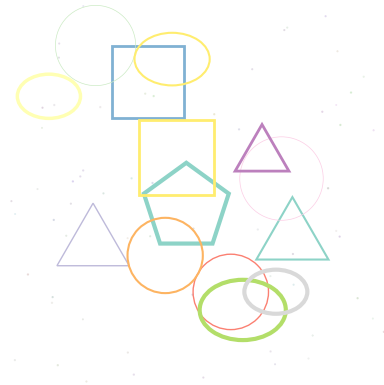[{"shape": "triangle", "thickness": 1.5, "radius": 0.54, "center": [0.759, 0.38]}, {"shape": "pentagon", "thickness": 3, "radius": 0.58, "center": [0.484, 0.461]}, {"shape": "oval", "thickness": 2.5, "radius": 0.41, "center": [0.127, 0.75]}, {"shape": "triangle", "thickness": 1, "radius": 0.54, "center": [0.242, 0.364]}, {"shape": "circle", "thickness": 1, "radius": 0.49, "center": [0.599, 0.242]}, {"shape": "square", "thickness": 2, "radius": 0.47, "center": [0.386, 0.787]}, {"shape": "circle", "thickness": 1.5, "radius": 0.49, "center": [0.429, 0.336]}, {"shape": "oval", "thickness": 3, "radius": 0.56, "center": [0.63, 0.195]}, {"shape": "circle", "thickness": 0.5, "radius": 0.54, "center": [0.731, 0.536]}, {"shape": "oval", "thickness": 3, "radius": 0.41, "center": [0.717, 0.242]}, {"shape": "triangle", "thickness": 2, "radius": 0.4, "center": [0.681, 0.596]}, {"shape": "circle", "thickness": 0.5, "radius": 0.52, "center": [0.248, 0.882]}, {"shape": "square", "thickness": 2, "radius": 0.49, "center": [0.459, 0.591]}, {"shape": "oval", "thickness": 1.5, "radius": 0.49, "center": [0.447, 0.846]}]